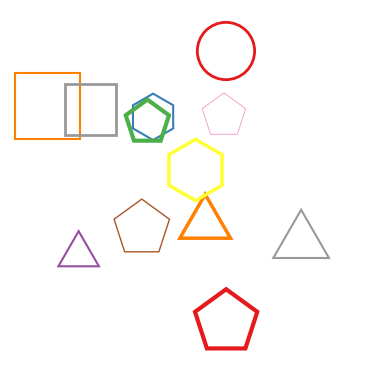[{"shape": "circle", "thickness": 2, "radius": 0.37, "center": [0.587, 0.868]}, {"shape": "pentagon", "thickness": 3, "radius": 0.43, "center": [0.587, 0.164]}, {"shape": "hexagon", "thickness": 1.5, "radius": 0.3, "center": [0.398, 0.696]}, {"shape": "pentagon", "thickness": 3, "radius": 0.3, "center": [0.383, 0.682]}, {"shape": "triangle", "thickness": 1.5, "radius": 0.3, "center": [0.204, 0.339]}, {"shape": "triangle", "thickness": 2.5, "radius": 0.38, "center": [0.533, 0.419]}, {"shape": "square", "thickness": 1.5, "radius": 0.43, "center": [0.123, 0.725]}, {"shape": "hexagon", "thickness": 2.5, "radius": 0.4, "center": [0.508, 0.559]}, {"shape": "pentagon", "thickness": 1, "radius": 0.38, "center": [0.368, 0.407]}, {"shape": "pentagon", "thickness": 0.5, "radius": 0.3, "center": [0.582, 0.699]}, {"shape": "triangle", "thickness": 1.5, "radius": 0.42, "center": [0.782, 0.372]}, {"shape": "square", "thickness": 2, "radius": 0.33, "center": [0.236, 0.715]}]